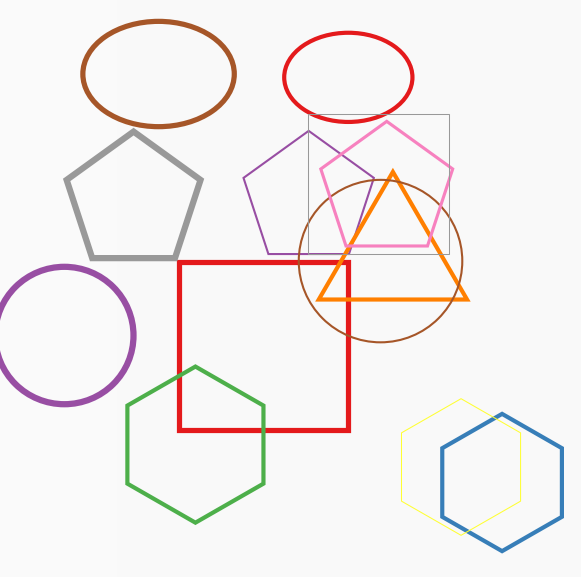[{"shape": "square", "thickness": 2.5, "radius": 0.73, "center": [0.454, 0.4]}, {"shape": "oval", "thickness": 2, "radius": 0.55, "center": [0.599, 0.865]}, {"shape": "hexagon", "thickness": 2, "radius": 0.59, "center": [0.864, 0.164]}, {"shape": "hexagon", "thickness": 2, "radius": 0.68, "center": [0.336, 0.229]}, {"shape": "circle", "thickness": 3, "radius": 0.59, "center": [0.111, 0.418]}, {"shape": "pentagon", "thickness": 1, "radius": 0.59, "center": [0.531, 0.655]}, {"shape": "triangle", "thickness": 2, "radius": 0.74, "center": [0.676, 0.554]}, {"shape": "hexagon", "thickness": 0.5, "radius": 0.59, "center": [0.793, 0.19]}, {"shape": "oval", "thickness": 2.5, "radius": 0.65, "center": [0.273, 0.871]}, {"shape": "circle", "thickness": 1, "radius": 0.7, "center": [0.655, 0.547]}, {"shape": "pentagon", "thickness": 1.5, "radius": 0.6, "center": [0.665, 0.67]}, {"shape": "pentagon", "thickness": 3, "radius": 0.61, "center": [0.23, 0.65]}, {"shape": "square", "thickness": 0.5, "radius": 0.61, "center": [0.652, 0.68]}]